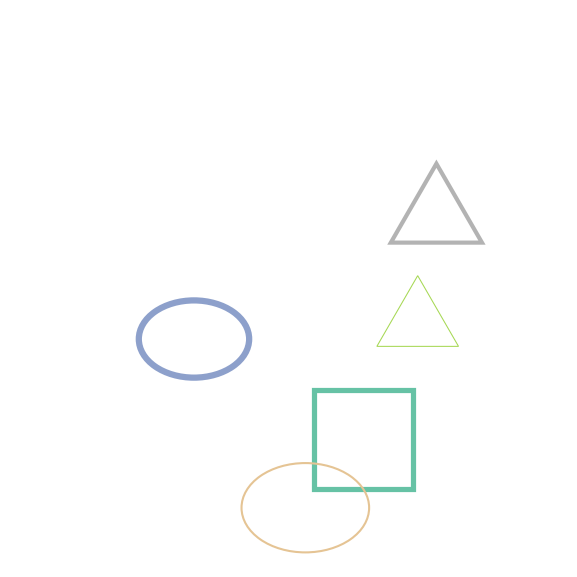[{"shape": "square", "thickness": 2.5, "radius": 0.43, "center": [0.63, 0.238]}, {"shape": "oval", "thickness": 3, "radius": 0.48, "center": [0.336, 0.412]}, {"shape": "triangle", "thickness": 0.5, "radius": 0.41, "center": [0.723, 0.44]}, {"shape": "oval", "thickness": 1, "radius": 0.55, "center": [0.529, 0.12]}, {"shape": "triangle", "thickness": 2, "radius": 0.46, "center": [0.756, 0.625]}]